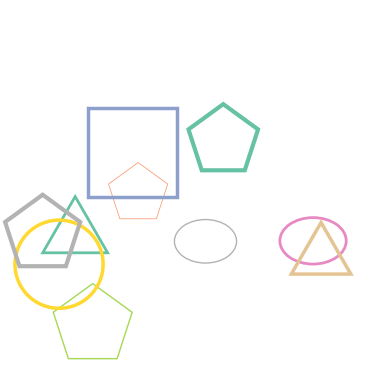[{"shape": "pentagon", "thickness": 3, "radius": 0.48, "center": [0.58, 0.635]}, {"shape": "triangle", "thickness": 2, "radius": 0.49, "center": [0.195, 0.392]}, {"shape": "pentagon", "thickness": 0.5, "radius": 0.4, "center": [0.359, 0.497]}, {"shape": "square", "thickness": 2.5, "radius": 0.58, "center": [0.345, 0.605]}, {"shape": "oval", "thickness": 2, "radius": 0.43, "center": [0.813, 0.374]}, {"shape": "pentagon", "thickness": 1, "radius": 0.54, "center": [0.241, 0.156]}, {"shape": "circle", "thickness": 2.5, "radius": 0.57, "center": [0.153, 0.314]}, {"shape": "triangle", "thickness": 2.5, "radius": 0.45, "center": [0.834, 0.333]}, {"shape": "pentagon", "thickness": 3, "radius": 0.51, "center": [0.111, 0.392]}, {"shape": "oval", "thickness": 1, "radius": 0.4, "center": [0.534, 0.373]}]